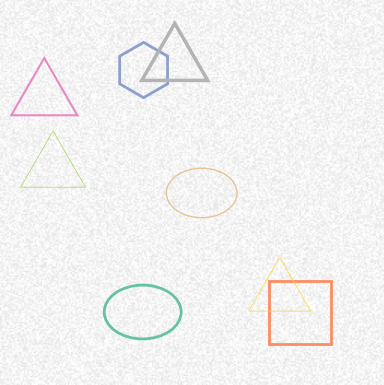[{"shape": "oval", "thickness": 2, "radius": 0.5, "center": [0.371, 0.19]}, {"shape": "square", "thickness": 2, "radius": 0.41, "center": [0.779, 0.188]}, {"shape": "hexagon", "thickness": 2, "radius": 0.36, "center": [0.373, 0.818]}, {"shape": "triangle", "thickness": 1.5, "radius": 0.5, "center": [0.115, 0.75]}, {"shape": "triangle", "thickness": 0.5, "radius": 0.49, "center": [0.138, 0.563]}, {"shape": "triangle", "thickness": 0.5, "radius": 0.47, "center": [0.727, 0.238]}, {"shape": "oval", "thickness": 1, "radius": 0.46, "center": [0.524, 0.499]}, {"shape": "triangle", "thickness": 2.5, "radius": 0.49, "center": [0.454, 0.841]}]